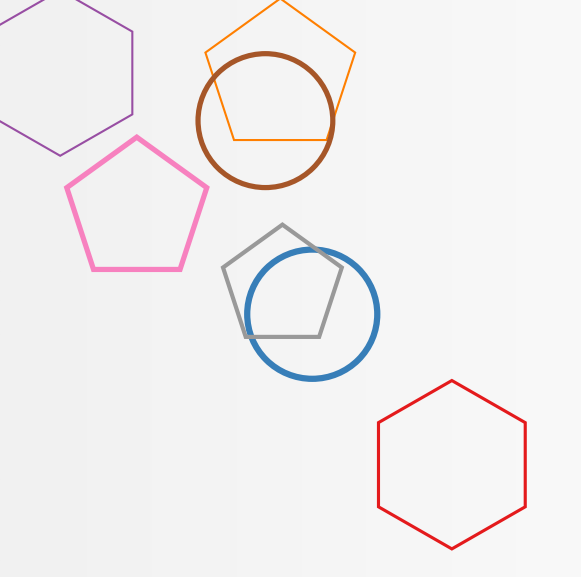[{"shape": "hexagon", "thickness": 1.5, "radius": 0.73, "center": [0.777, 0.194]}, {"shape": "circle", "thickness": 3, "radius": 0.56, "center": [0.537, 0.455]}, {"shape": "hexagon", "thickness": 1, "radius": 0.72, "center": [0.104, 0.873]}, {"shape": "pentagon", "thickness": 1, "radius": 0.68, "center": [0.482, 0.866]}, {"shape": "circle", "thickness": 2.5, "radius": 0.58, "center": [0.457, 0.79]}, {"shape": "pentagon", "thickness": 2.5, "radius": 0.63, "center": [0.235, 0.635]}, {"shape": "pentagon", "thickness": 2, "radius": 0.54, "center": [0.486, 0.503]}]